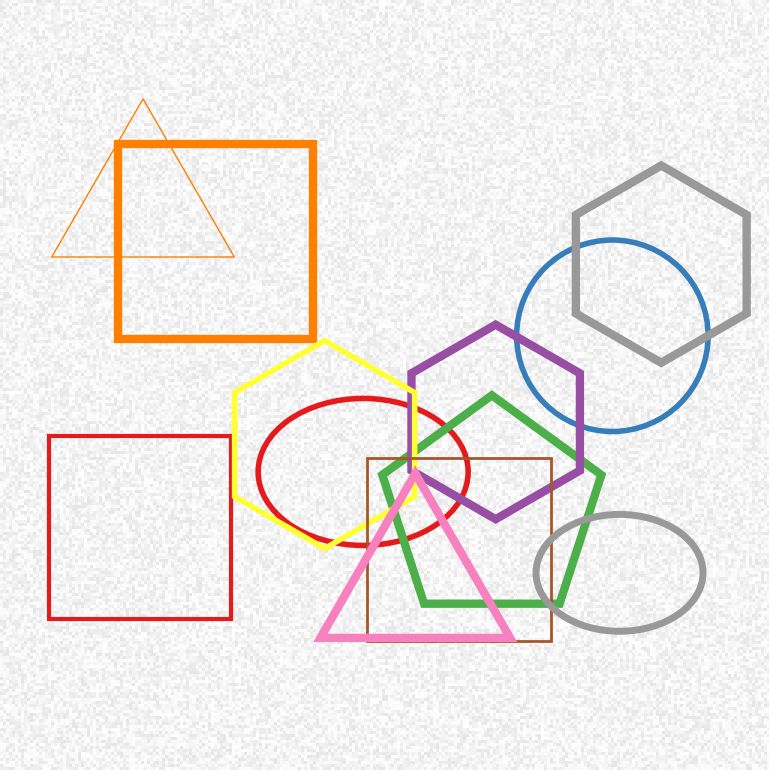[{"shape": "oval", "thickness": 2, "radius": 0.68, "center": [0.472, 0.387]}, {"shape": "square", "thickness": 1.5, "radius": 0.59, "center": [0.182, 0.315]}, {"shape": "circle", "thickness": 2, "radius": 0.62, "center": [0.795, 0.564]}, {"shape": "pentagon", "thickness": 3, "radius": 0.75, "center": [0.639, 0.337]}, {"shape": "hexagon", "thickness": 3, "radius": 0.63, "center": [0.644, 0.452]}, {"shape": "square", "thickness": 3, "radius": 0.63, "center": [0.28, 0.686]}, {"shape": "triangle", "thickness": 0.5, "radius": 0.68, "center": [0.186, 0.735]}, {"shape": "hexagon", "thickness": 2, "radius": 0.68, "center": [0.422, 0.423]}, {"shape": "square", "thickness": 1, "radius": 0.59, "center": [0.596, 0.287]}, {"shape": "triangle", "thickness": 3, "radius": 0.71, "center": [0.539, 0.243]}, {"shape": "oval", "thickness": 2.5, "radius": 0.54, "center": [0.805, 0.256]}, {"shape": "hexagon", "thickness": 3, "radius": 0.64, "center": [0.859, 0.657]}]